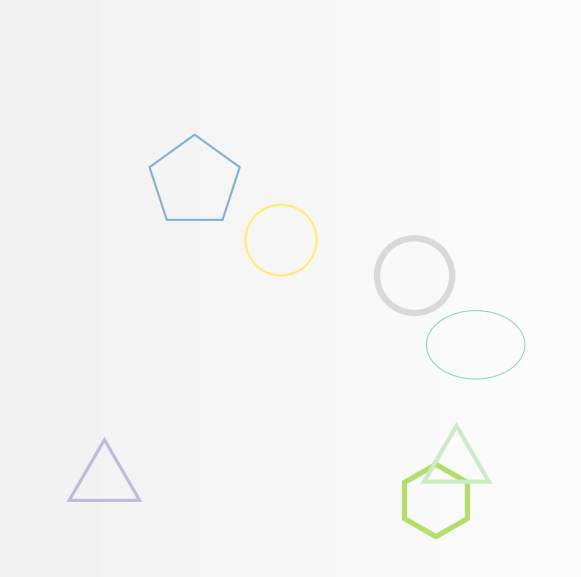[{"shape": "oval", "thickness": 0.5, "radius": 0.42, "center": [0.818, 0.402]}, {"shape": "triangle", "thickness": 1.5, "radius": 0.35, "center": [0.18, 0.168]}, {"shape": "pentagon", "thickness": 1, "radius": 0.41, "center": [0.335, 0.684]}, {"shape": "hexagon", "thickness": 2.5, "radius": 0.31, "center": [0.75, 0.132]}, {"shape": "circle", "thickness": 3, "radius": 0.32, "center": [0.713, 0.522]}, {"shape": "triangle", "thickness": 2, "radius": 0.32, "center": [0.785, 0.197]}, {"shape": "circle", "thickness": 1, "radius": 0.31, "center": [0.483, 0.583]}]